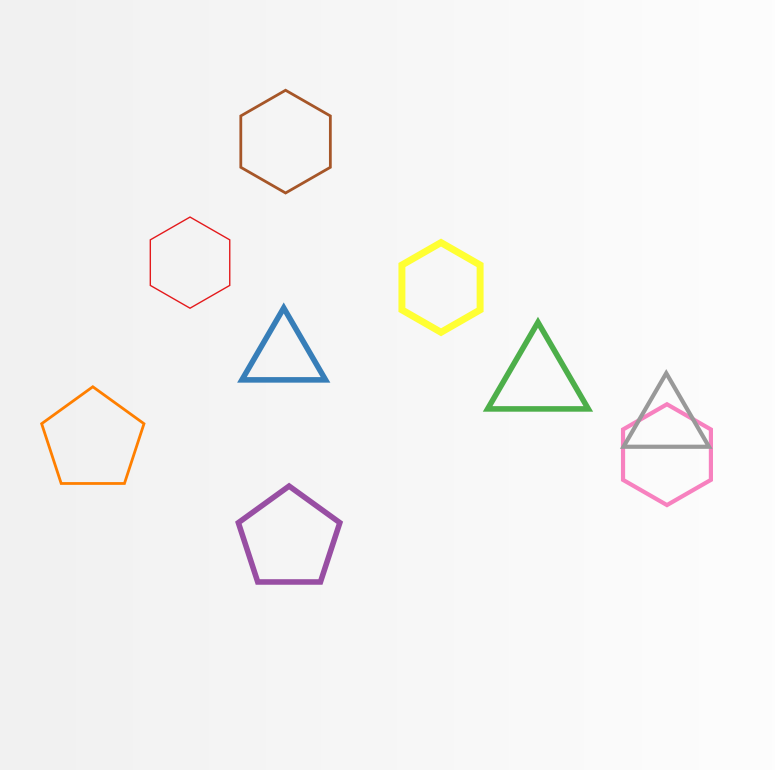[{"shape": "hexagon", "thickness": 0.5, "radius": 0.3, "center": [0.245, 0.659]}, {"shape": "triangle", "thickness": 2, "radius": 0.31, "center": [0.366, 0.538]}, {"shape": "triangle", "thickness": 2, "radius": 0.37, "center": [0.694, 0.506]}, {"shape": "pentagon", "thickness": 2, "radius": 0.34, "center": [0.373, 0.3]}, {"shape": "pentagon", "thickness": 1, "radius": 0.35, "center": [0.12, 0.428]}, {"shape": "hexagon", "thickness": 2.5, "radius": 0.29, "center": [0.569, 0.627]}, {"shape": "hexagon", "thickness": 1, "radius": 0.33, "center": [0.368, 0.816]}, {"shape": "hexagon", "thickness": 1.5, "radius": 0.33, "center": [0.861, 0.41]}, {"shape": "triangle", "thickness": 1.5, "radius": 0.32, "center": [0.86, 0.452]}]